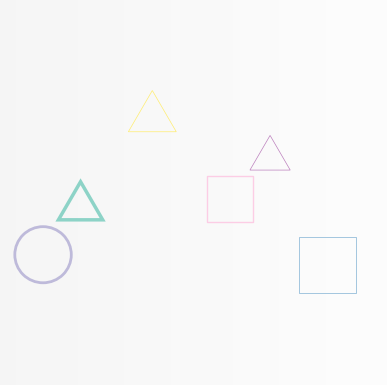[{"shape": "triangle", "thickness": 2.5, "radius": 0.33, "center": [0.208, 0.462]}, {"shape": "circle", "thickness": 2, "radius": 0.36, "center": [0.111, 0.338]}, {"shape": "square", "thickness": 0.5, "radius": 0.37, "center": [0.846, 0.312]}, {"shape": "square", "thickness": 1, "radius": 0.3, "center": [0.593, 0.484]}, {"shape": "triangle", "thickness": 0.5, "radius": 0.3, "center": [0.697, 0.588]}, {"shape": "triangle", "thickness": 0.5, "radius": 0.36, "center": [0.393, 0.693]}]